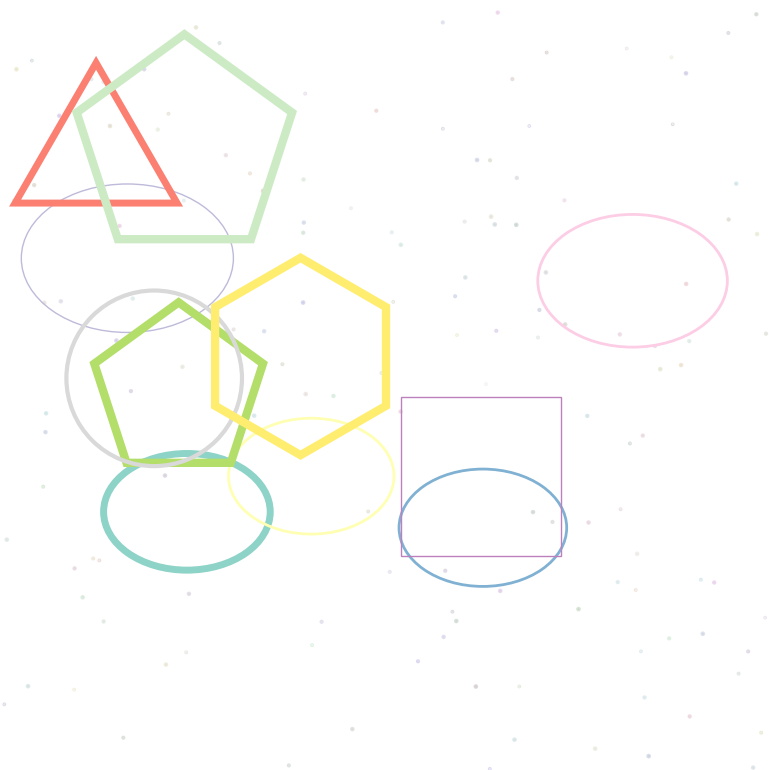[{"shape": "oval", "thickness": 2.5, "radius": 0.54, "center": [0.243, 0.335]}, {"shape": "oval", "thickness": 1, "radius": 0.54, "center": [0.404, 0.382]}, {"shape": "oval", "thickness": 0.5, "radius": 0.69, "center": [0.165, 0.665]}, {"shape": "triangle", "thickness": 2.5, "radius": 0.61, "center": [0.125, 0.797]}, {"shape": "oval", "thickness": 1, "radius": 0.54, "center": [0.627, 0.315]}, {"shape": "pentagon", "thickness": 3, "radius": 0.58, "center": [0.232, 0.492]}, {"shape": "oval", "thickness": 1, "radius": 0.62, "center": [0.822, 0.635]}, {"shape": "circle", "thickness": 1.5, "radius": 0.57, "center": [0.2, 0.509]}, {"shape": "square", "thickness": 0.5, "radius": 0.52, "center": [0.625, 0.382]}, {"shape": "pentagon", "thickness": 3, "radius": 0.74, "center": [0.239, 0.808]}, {"shape": "hexagon", "thickness": 3, "radius": 0.64, "center": [0.39, 0.537]}]